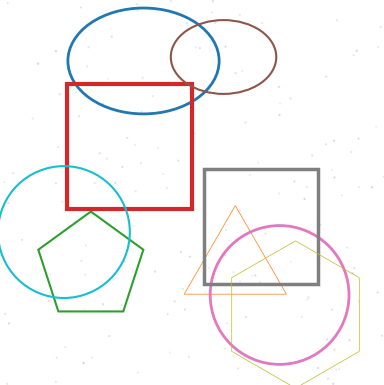[{"shape": "oval", "thickness": 2, "radius": 0.98, "center": [0.373, 0.842]}, {"shape": "triangle", "thickness": 0.5, "radius": 0.77, "center": [0.611, 0.313]}, {"shape": "pentagon", "thickness": 1.5, "radius": 0.72, "center": [0.236, 0.307]}, {"shape": "square", "thickness": 3, "radius": 0.81, "center": [0.335, 0.62]}, {"shape": "oval", "thickness": 1.5, "radius": 0.68, "center": [0.581, 0.852]}, {"shape": "circle", "thickness": 2, "radius": 0.9, "center": [0.726, 0.234]}, {"shape": "square", "thickness": 2.5, "radius": 0.74, "center": [0.678, 0.411]}, {"shape": "hexagon", "thickness": 0.5, "radius": 0.96, "center": [0.768, 0.183]}, {"shape": "circle", "thickness": 1.5, "radius": 0.86, "center": [0.166, 0.397]}]